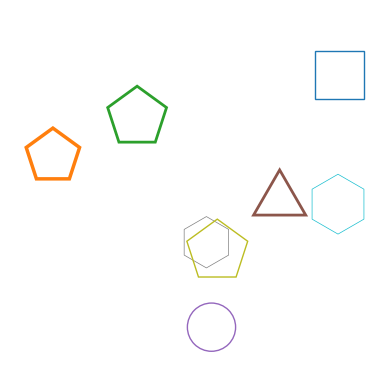[{"shape": "square", "thickness": 1, "radius": 0.32, "center": [0.882, 0.805]}, {"shape": "pentagon", "thickness": 2.5, "radius": 0.36, "center": [0.137, 0.594]}, {"shape": "pentagon", "thickness": 2, "radius": 0.4, "center": [0.356, 0.696]}, {"shape": "circle", "thickness": 1, "radius": 0.31, "center": [0.549, 0.15]}, {"shape": "triangle", "thickness": 2, "radius": 0.39, "center": [0.726, 0.48]}, {"shape": "hexagon", "thickness": 0.5, "radius": 0.33, "center": [0.536, 0.371]}, {"shape": "pentagon", "thickness": 1, "radius": 0.42, "center": [0.564, 0.348]}, {"shape": "hexagon", "thickness": 0.5, "radius": 0.39, "center": [0.878, 0.47]}]